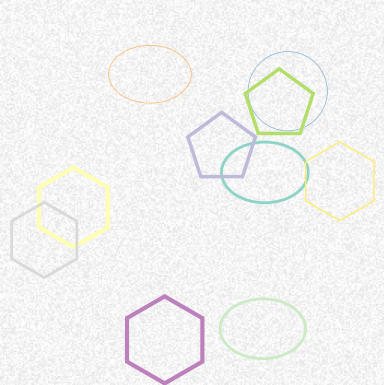[{"shape": "oval", "thickness": 2, "radius": 0.56, "center": [0.688, 0.552]}, {"shape": "hexagon", "thickness": 3, "radius": 0.52, "center": [0.191, 0.462]}, {"shape": "pentagon", "thickness": 2.5, "radius": 0.46, "center": [0.576, 0.616]}, {"shape": "circle", "thickness": 0.5, "radius": 0.51, "center": [0.747, 0.763]}, {"shape": "oval", "thickness": 0.5, "radius": 0.54, "center": [0.389, 0.807]}, {"shape": "pentagon", "thickness": 2.5, "radius": 0.46, "center": [0.725, 0.728]}, {"shape": "hexagon", "thickness": 2, "radius": 0.49, "center": [0.115, 0.377]}, {"shape": "hexagon", "thickness": 3, "radius": 0.57, "center": [0.428, 0.117]}, {"shape": "oval", "thickness": 2, "radius": 0.55, "center": [0.683, 0.146]}, {"shape": "hexagon", "thickness": 1, "radius": 0.51, "center": [0.883, 0.529]}]